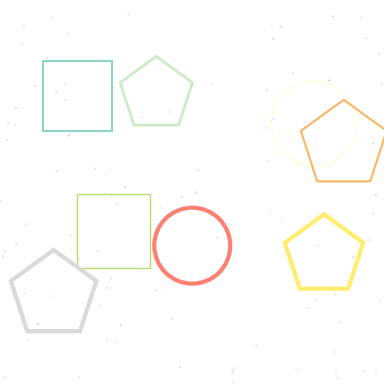[{"shape": "square", "thickness": 1.5, "radius": 0.45, "center": [0.201, 0.751]}, {"shape": "circle", "thickness": 0.5, "radius": 0.55, "center": [0.816, 0.679]}, {"shape": "circle", "thickness": 3, "radius": 0.49, "center": [0.499, 0.362]}, {"shape": "pentagon", "thickness": 1.5, "radius": 0.59, "center": [0.893, 0.624]}, {"shape": "square", "thickness": 1, "radius": 0.47, "center": [0.294, 0.4]}, {"shape": "pentagon", "thickness": 3, "radius": 0.58, "center": [0.139, 0.234]}, {"shape": "pentagon", "thickness": 2, "radius": 0.49, "center": [0.406, 0.755]}, {"shape": "pentagon", "thickness": 3, "radius": 0.53, "center": [0.842, 0.336]}]